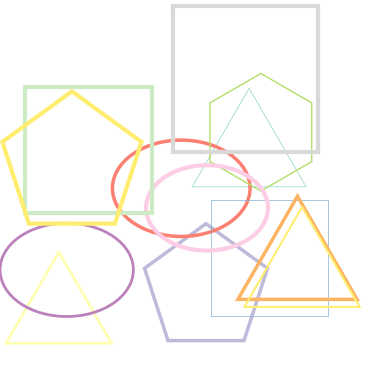[{"shape": "triangle", "thickness": 0.5, "radius": 0.85, "center": [0.647, 0.6]}, {"shape": "triangle", "thickness": 2, "radius": 0.79, "center": [0.153, 0.187]}, {"shape": "pentagon", "thickness": 2.5, "radius": 0.84, "center": [0.535, 0.251]}, {"shape": "oval", "thickness": 2.5, "radius": 0.89, "center": [0.471, 0.511]}, {"shape": "square", "thickness": 0.5, "radius": 0.76, "center": [0.7, 0.33]}, {"shape": "triangle", "thickness": 2.5, "radius": 0.89, "center": [0.773, 0.312]}, {"shape": "hexagon", "thickness": 1, "radius": 0.76, "center": [0.678, 0.656]}, {"shape": "oval", "thickness": 3, "radius": 0.79, "center": [0.538, 0.46]}, {"shape": "square", "thickness": 3, "radius": 0.95, "center": [0.638, 0.795]}, {"shape": "oval", "thickness": 2, "radius": 0.87, "center": [0.173, 0.299]}, {"shape": "square", "thickness": 3, "radius": 0.82, "center": [0.23, 0.61]}, {"shape": "pentagon", "thickness": 3, "radius": 0.95, "center": [0.187, 0.573]}, {"shape": "triangle", "thickness": 1.5, "radius": 0.86, "center": [0.785, 0.289]}]